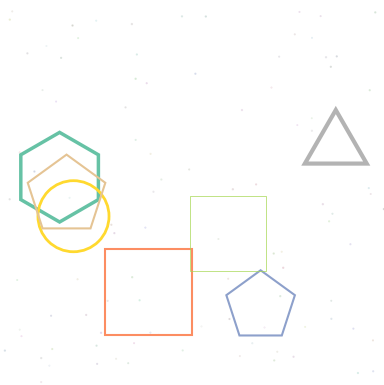[{"shape": "hexagon", "thickness": 2.5, "radius": 0.58, "center": [0.155, 0.54]}, {"shape": "square", "thickness": 1.5, "radius": 0.56, "center": [0.386, 0.241]}, {"shape": "pentagon", "thickness": 1.5, "radius": 0.47, "center": [0.677, 0.204]}, {"shape": "square", "thickness": 0.5, "radius": 0.49, "center": [0.592, 0.394]}, {"shape": "circle", "thickness": 2, "radius": 0.46, "center": [0.191, 0.438]}, {"shape": "pentagon", "thickness": 1.5, "radius": 0.53, "center": [0.173, 0.492]}, {"shape": "triangle", "thickness": 3, "radius": 0.46, "center": [0.872, 0.622]}]